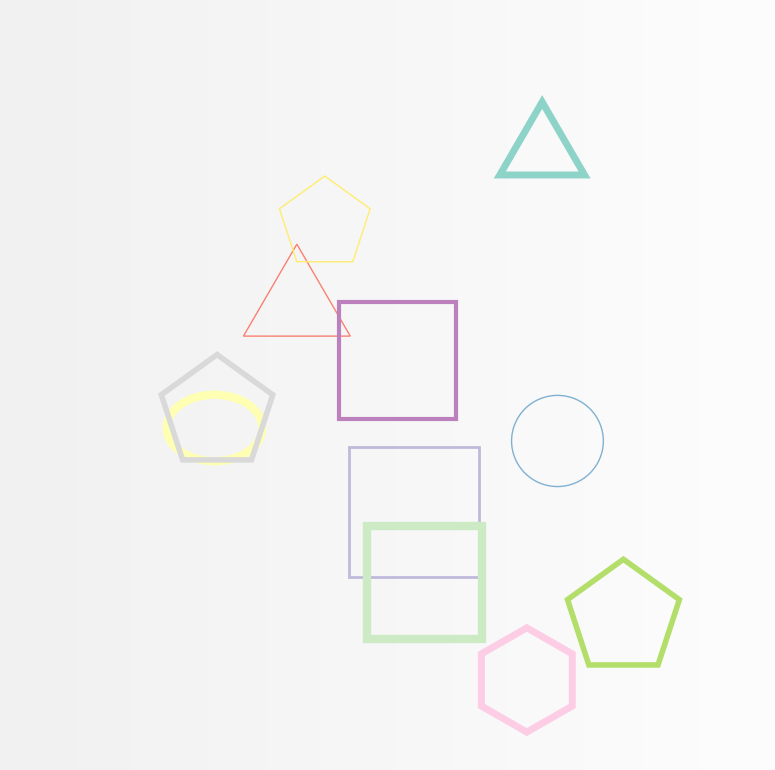[{"shape": "triangle", "thickness": 2.5, "radius": 0.32, "center": [0.7, 0.804]}, {"shape": "oval", "thickness": 3, "radius": 0.31, "center": [0.277, 0.444]}, {"shape": "square", "thickness": 1, "radius": 0.42, "center": [0.534, 0.335]}, {"shape": "triangle", "thickness": 0.5, "radius": 0.4, "center": [0.383, 0.603]}, {"shape": "circle", "thickness": 0.5, "radius": 0.3, "center": [0.719, 0.427]}, {"shape": "pentagon", "thickness": 2, "radius": 0.38, "center": [0.804, 0.198]}, {"shape": "hexagon", "thickness": 2.5, "radius": 0.34, "center": [0.68, 0.117]}, {"shape": "pentagon", "thickness": 2, "radius": 0.38, "center": [0.28, 0.464]}, {"shape": "square", "thickness": 1.5, "radius": 0.38, "center": [0.513, 0.532]}, {"shape": "square", "thickness": 3, "radius": 0.37, "center": [0.548, 0.244]}, {"shape": "pentagon", "thickness": 0.5, "radius": 0.31, "center": [0.419, 0.71]}]